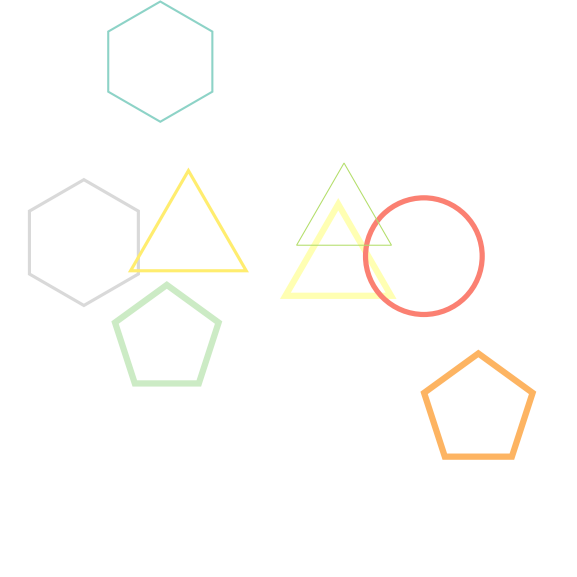[{"shape": "hexagon", "thickness": 1, "radius": 0.52, "center": [0.278, 0.892]}, {"shape": "triangle", "thickness": 3, "radius": 0.53, "center": [0.586, 0.54]}, {"shape": "circle", "thickness": 2.5, "radius": 0.51, "center": [0.734, 0.556]}, {"shape": "pentagon", "thickness": 3, "radius": 0.49, "center": [0.828, 0.288]}, {"shape": "triangle", "thickness": 0.5, "radius": 0.47, "center": [0.596, 0.622]}, {"shape": "hexagon", "thickness": 1.5, "radius": 0.54, "center": [0.145, 0.579]}, {"shape": "pentagon", "thickness": 3, "radius": 0.47, "center": [0.289, 0.411]}, {"shape": "triangle", "thickness": 1.5, "radius": 0.58, "center": [0.326, 0.588]}]